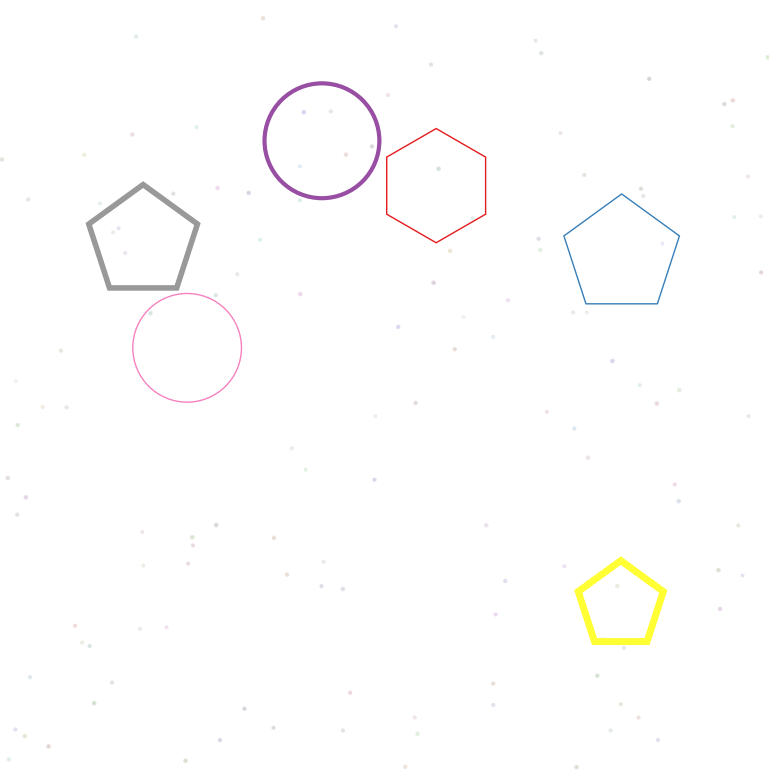[{"shape": "hexagon", "thickness": 0.5, "radius": 0.37, "center": [0.566, 0.759]}, {"shape": "pentagon", "thickness": 0.5, "radius": 0.39, "center": [0.807, 0.669]}, {"shape": "circle", "thickness": 1.5, "radius": 0.37, "center": [0.418, 0.817]}, {"shape": "pentagon", "thickness": 2.5, "radius": 0.29, "center": [0.806, 0.214]}, {"shape": "circle", "thickness": 0.5, "radius": 0.35, "center": [0.243, 0.548]}, {"shape": "pentagon", "thickness": 2, "radius": 0.37, "center": [0.186, 0.686]}]